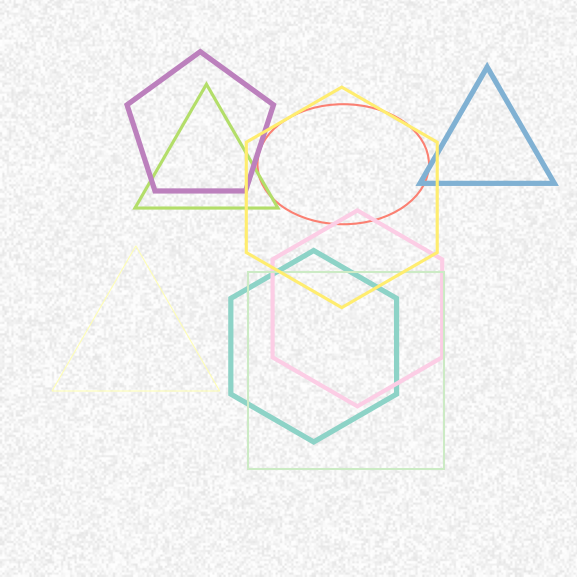[{"shape": "hexagon", "thickness": 2.5, "radius": 0.83, "center": [0.543, 0.4]}, {"shape": "triangle", "thickness": 0.5, "radius": 0.84, "center": [0.235, 0.406]}, {"shape": "oval", "thickness": 1, "radius": 0.74, "center": [0.594, 0.715]}, {"shape": "triangle", "thickness": 2.5, "radius": 0.67, "center": [0.844, 0.749]}, {"shape": "triangle", "thickness": 1.5, "radius": 0.71, "center": [0.357, 0.71]}, {"shape": "hexagon", "thickness": 2, "radius": 0.85, "center": [0.619, 0.465]}, {"shape": "pentagon", "thickness": 2.5, "radius": 0.67, "center": [0.347, 0.776]}, {"shape": "square", "thickness": 1, "radius": 0.85, "center": [0.599, 0.358]}, {"shape": "hexagon", "thickness": 1.5, "radius": 0.95, "center": [0.592, 0.657]}]